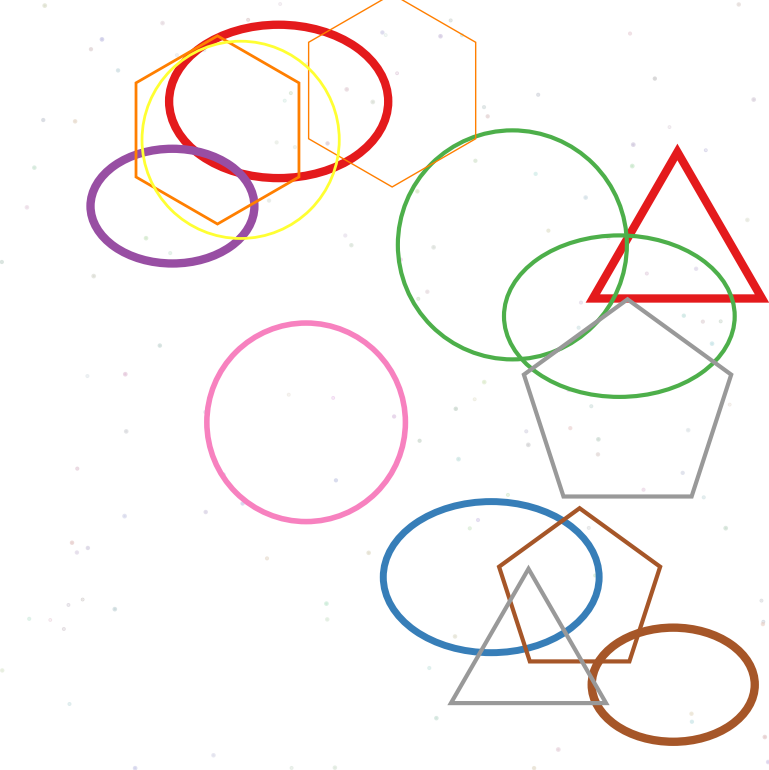[{"shape": "oval", "thickness": 3, "radius": 0.71, "center": [0.362, 0.868]}, {"shape": "triangle", "thickness": 3, "radius": 0.63, "center": [0.88, 0.676]}, {"shape": "oval", "thickness": 2.5, "radius": 0.7, "center": [0.638, 0.25]}, {"shape": "circle", "thickness": 1.5, "radius": 0.74, "center": [0.665, 0.682]}, {"shape": "oval", "thickness": 1.5, "radius": 0.75, "center": [0.804, 0.589]}, {"shape": "oval", "thickness": 3, "radius": 0.53, "center": [0.224, 0.732]}, {"shape": "hexagon", "thickness": 0.5, "radius": 0.63, "center": [0.509, 0.882]}, {"shape": "hexagon", "thickness": 1, "radius": 0.61, "center": [0.282, 0.831]}, {"shape": "circle", "thickness": 1, "radius": 0.64, "center": [0.313, 0.818]}, {"shape": "pentagon", "thickness": 1.5, "radius": 0.55, "center": [0.753, 0.23]}, {"shape": "oval", "thickness": 3, "radius": 0.53, "center": [0.874, 0.111]}, {"shape": "circle", "thickness": 2, "radius": 0.64, "center": [0.398, 0.452]}, {"shape": "pentagon", "thickness": 1.5, "radius": 0.71, "center": [0.815, 0.47]}, {"shape": "triangle", "thickness": 1.5, "radius": 0.58, "center": [0.686, 0.145]}]